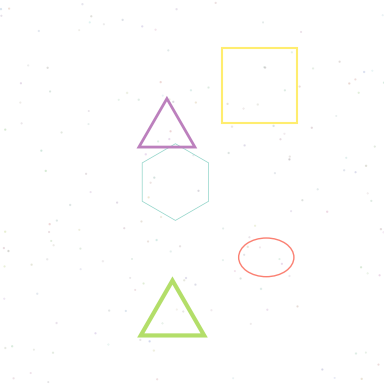[{"shape": "hexagon", "thickness": 0.5, "radius": 0.5, "center": [0.456, 0.527]}, {"shape": "oval", "thickness": 1, "radius": 0.36, "center": [0.692, 0.332]}, {"shape": "triangle", "thickness": 3, "radius": 0.48, "center": [0.448, 0.176]}, {"shape": "triangle", "thickness": 2, "radius": 0.42, "center": [0.434, 0.66]}, {"shape": "square", "thickness": 1.5, "radius": 0.49, "center": [0.674, 0.779]}]